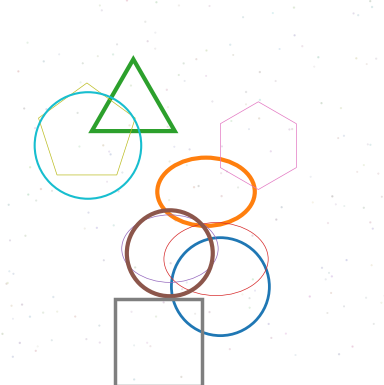[{"shape": "circle", "thickness": 2, "radius": 0.64, "center": [0.572, 0.255]}, {"shape": "oval", "thickness": 3, "radius": 0.63, "center": [0.535, 0.502]}, {"shape": "triangle", "thickness": 3, "radius": 0.62, "center": [0.346, 0.722]}, {"shape": "oval", "thickness": 0.5, "radius": 0.68, "center": [0.561, 0.327]}, {"shape": "oval", "thickness": 0.5, "radius": 0.63, "center": [0.441, 0.354]}, {"shape": "circle", "thickness": 3, "radius": 0.56, "center": [0.441, 0.342]}, {"shape": "hexagon", "thickness": 0.5, "radius": 0.57, "center": [0.671, 0.622]}, {"shape": "square", "thickness": 2.5, "radius": 0.56, "center": [0.411, 0.11]}, {"shape": "pentagon", "thickness": 0.5, "radius": 0.66, "center": [0.226, 0.652]}, {"shape": "circle", "thickness": 1.5, "radius": 0.69, "center": [0.228, 0.622]}]